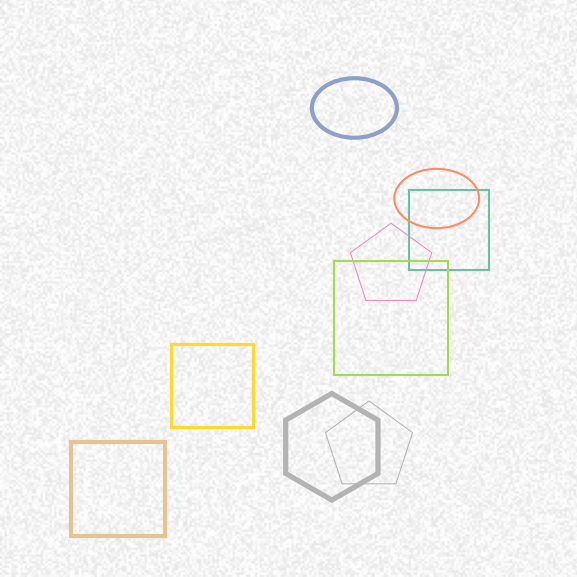[{"shape": "square", "thickness": 1, "radius": 0.35, "center": [0.778, 0.601]}, {"shape": "oval", "thickness": 1, "radius": 0.37, "center": [0.756, 0.655]}, {"shape": "oval", "thickness": 2, "radius": 0.37, "center": [0.614, 0.812]}, {"shape": "pentagon", "thickness": 0.5, "radius": 0.37, "center": [0.677, 0.539]}, {"shape": "square", "thickness": 1, "radius": 0.49, "center": [0.677, 0.449]}, {"shape": "square", "thickness": 1.5, "radius": 0.36, "center": [0.367, 0.332]}, {"shape": "square", "thickness": 2, "radius": 0.41, "center": [0.204, 0.152]}, {"shape": "hexagon", "thickness": 2.5, "radius": 0.46, "center": [0.575, 0.225]}, {"shape": "pentagon", "thickness": 0.5, "radius": 0.4, "center": [0.639, 0.226]}]